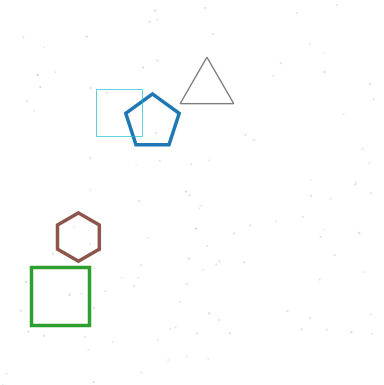[{"shape": "pentagon", "thickness": 2.5, "radius": 0.36, "center": [0.396, 0.683]}, {"shape": "square", "thickness": 2.5, "radius": 0.38, "center": [0.157, 0.23]}, {"shape": "hexagon", "thickness": 2.5, "radius": 0.31, "center": [0.204, 0.384]}, {"shape": "triangle", "thickness": 1, "radius": 0.4, "center": [0.538, 0.771]}, {"shape": "square", "thickness": 0.5, "radius": 0.3, "center": [0.309, 0.708]}]